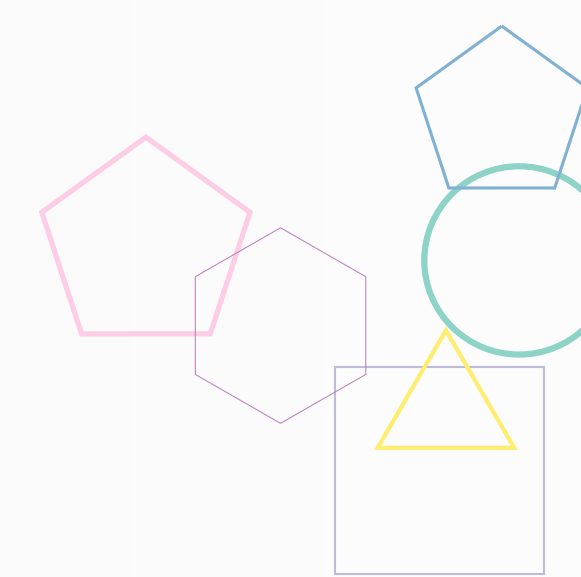[{"shape": "circle", "thickness": 3, "radius": 0.82, "center": [0.893, 0.548]}, {"shape": "square", "thickness": 1, "radius": 0.9, "center": [0.756, 0.185]}, {"shape": "pentagon", "thickness": 1.5, "radius": 0.77, "center": [0.863, 0.799]}, {"shape": "pentagon", "thickness": 2.5, "radius": 0.94, "center": [0.251, 0.573]}, {"shape": "hexagon", "thickness": 0.5, "radius": 0.85, "center": [0.483, 0.435]}, {"shape": "triangle", "thickness": 2, "radius": 0.68, "center": [0.767, 0.291]}]